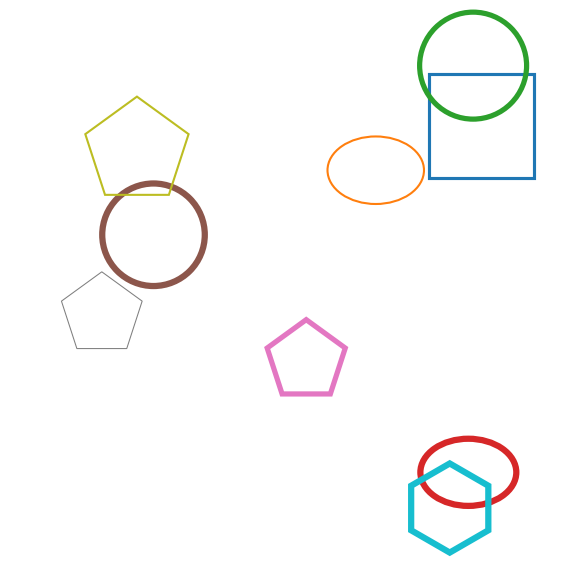[{"shape": "square", "thickness": 1.5, "radius": 0.45, "center": [0.834, 0.78]}, {"shape": "oval", "thickness": 1, "radius": 0.42, "center": [0.651, 0.704]}, {"shape": "circle", "thickness": 2.5, "radius": 0.46, "center": [0.819, 0.885]}, {"shape": "oval", "thickness": 3, "radius": 0.42, "center": [0.811, 0.181]}, {"shape": "circle", "thickness": 3, "radius": 0.44, "center": [0.266, 0.593]}, {"shape": "pentagon", "thickness": 2.5, "radius": 0.36, "center": [0.53, 0.374]}, {"shape": "pentagon", "thickness": 0.5, "radius": 0.37, "center": [0.176, 0.455]}, {"shape": "pentagon", "thickness": 1, "radius": 0.47, "center": [0.237, 0.738]}, {"shape": "hexagon", "thickness": 3, "radius": 0.39, "center": [0.779, 0.119]}]